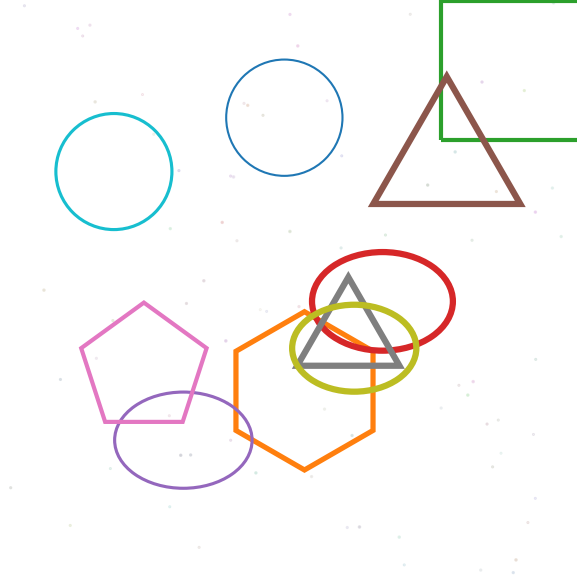[{"shape": "circle", "thickness": 1, "radius": 0.5, "center": [0.492, 0.795]}, {"shape": "hexagon", "thickness": 2.5, "radius": 0.69, "center": [0.527, 0.322]}, {"shape": "square", "thickness": 2, "radius": 0.6, "center": [0.884, 0.877]}, {"shape": "oval", "thickness": 3, "radius": 0.61, "center": [0.662, 0.477]}, {"shape": "oval", "thickness": 1.5, "radius": 0.6, "center": [0.318, 0.237]}, {"shape": "triangle", "thickness": 3, "radius": 0.74, "center": [0.774, 0.719]}, {"shape": "pentagon", "thickness": 2, "radius": 0.57, "center": [0.249, 0.361]}, {"shape": "triangle", "thickness": 3, "radius": 0.51, "center": [0.603, 0.417]}, {"shape": "oval", "thickness": 3, "radius": 0.54, "center": [0.613, 0.396]}, {"shape": "circle", "thickness": 1.5, "radius": 0.5, "center": [0.197, 0.702]}]